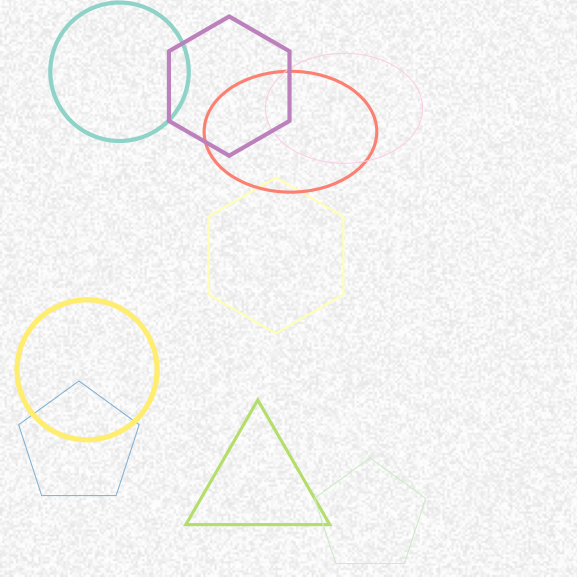[{"shape": "circle", "thickness": 2, "radius": 0.6, "center": [0.207, 0.875]}, {"shape": "hexagon", "thickness": 1, "radius": 0.67, "center": [0.478, 0.557]}, {"shape": "oval", "thickness": 1.5, "radius": 0.75, "center": [0.503, 0.771]}, {"shape": "pentagon", "thickness": 0.5, "radius": 0.55, "center": [0.137, 0.23]}, {"shape": "triangle", "thickness": 1.5, "radius": 0.72, "center": [0.446, 0.163]}, {"shape": "oval", "thickness": 0.5, "radius": 0.68, "center": [0.596, 0.812]}, {"shape": "hexagon", "thickness": 2, "radius": 0.6, "center": [0.397, 0.85]}, {"shape": "pentagon", "thickness": 0.5, "radius": 0.51, "center": [0.641, 0.105]}, {"shape": "circle", "thickness": 2.5, "radius": 0.61, "center": [0.151, 0.359]}]